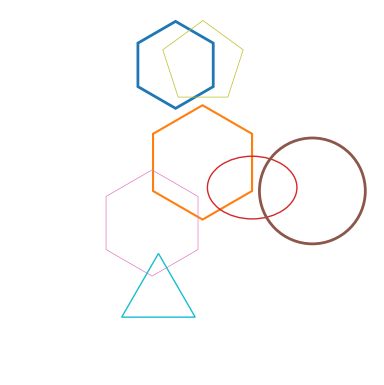[{"shape": "hexagon", "thickness": 2, "radius": 0.56, "center": [0.456, 0.832]}, {"shape": "hexagon", "thickness": 1.5, "radius": 0.74, "center": [0.526, 0.578]}, {"shape": "oval", "thickness": 1, "radius": 0.58, "center": [0.655, 0.513]}, {"shape": "circle", "thickness": 2, "radius": 0.69, "center": [0.811, 0.504]}, {"shape": "hexagon", "thickness": 0.5, "radius": 0.69, "center": [0.395, 0.421]}, {"shape": "pentagon", "thickness": 0.5, "radius": 0.55, "center": [0.527, 0.837]}, {"shape": "triangle", "thickness": 1, "radius": 0.55, "center": [0.412, 0.231]}]